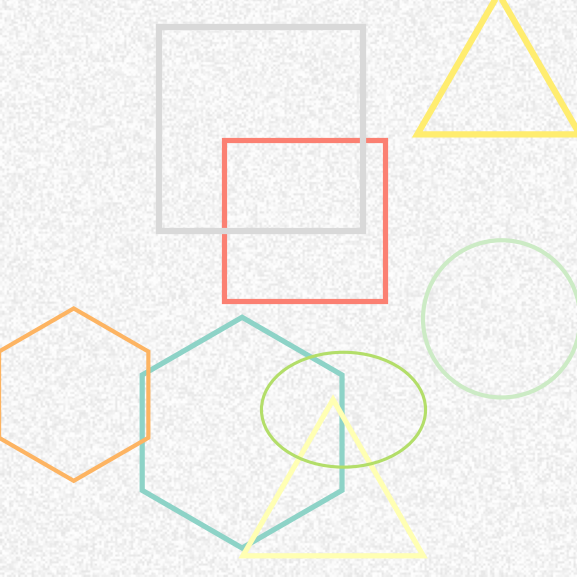[{"shape": "hexagon", "thickness": 2.5, "radius": 1.0, "center": [0.419, 0.25]}, {"shape": "triangle", "thickness": 2.5, "radius": 0.9, "center": [0.577, 0.127]}, {"shape": "square", "thickness": 2.5, "radius": 0.7, "center": [0.527, 0.617]}, {"shape": "hexagon", "thickness": 2, "radius": 0.75, "center": [0.128, 0.316]}, {"shape": "oval", "thickness": 1.5, "radius": 0.71, "center": [0.595, 0.29]}, {"shape": "square", "thickness": 3, "radius": 0.88, "center": [0.452, 0.775]}, {"shape": "circle", "thickness": 2, "radius": 0.68, "center": [0.869, 0.447]}, {"shape": "triangle", "thickness": 3, "radius": 0.81, "center": [0.863, 0.848]}]